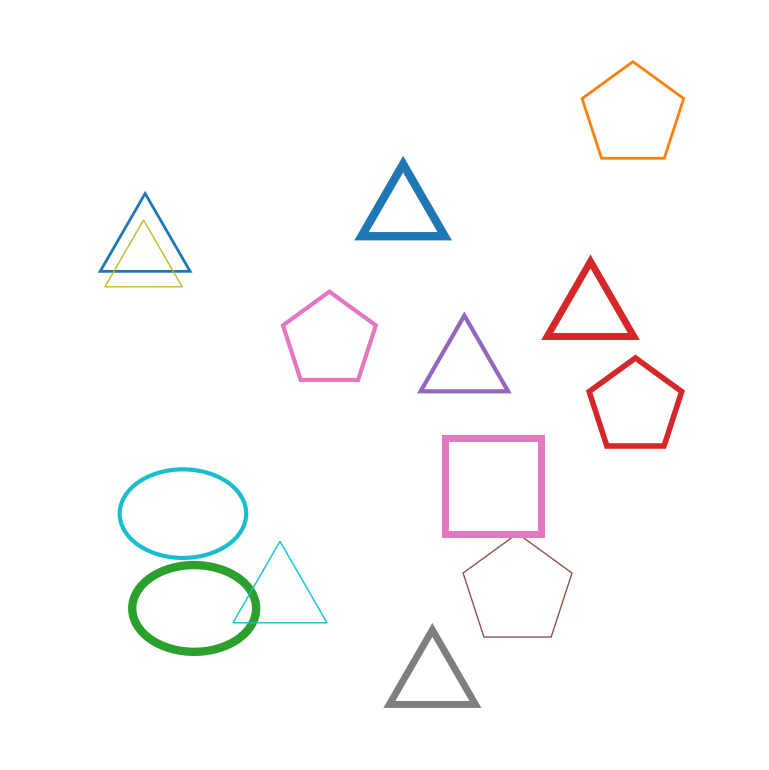[{"shape": "triangle", "thickness": 1, "radius": 0.34, "center": [0.189, 0.681]}, {"shape": "triangle", "thickness": 3, "radius": 0.31, "center": [0.524, 0.724]}, {"shape": "pentagon", "thickness": 1, "radius": 0.35, "center": [0.822, 0.851]}, {"shape": "oval", "thickness": 3, "radius": 0.4, "center": [0.252, 0.21]}, {"shape": "triangle", "thickness": 2.5, "radius": 0.32, "center": [0.767, 0.595]}, {"shape": "pentagon", "thickness": 2, "radius": 0.32, "center": [0.825, 0.472]}, {"shape": "triangle", "thickness": 1.5, "radius": 0.33, "center": [0.603, 0.525]}, {"shape": "pentagon", "thickness": 0.5, "radius": 0.37, "center": [0.672, 0.233]}, {"shape": "square", "thickness": 2.5, "radius": 0.31, "center": [0.64, 0.369]}, {"shape": "pentagon", "thickness": 1.5, "radius": 0.32, "center": [0.428, 0.558]}, {"shape": "triangle", "thickness": 2.5, "radius": 0.32, "center": [0.562, 0.117]}, {"shape": "triangle", "thickness": 0.5, "radius": 0.29, "center": [0.186, 0.656]}, {"shape": "triangle", "thickness": 0.5, "radius": 0.35, "center": [0.364, 0.226]}, {"shape": "oval", "thickness": 1.5, "radius": 0.41, "center": [0.238, 0.333]}]